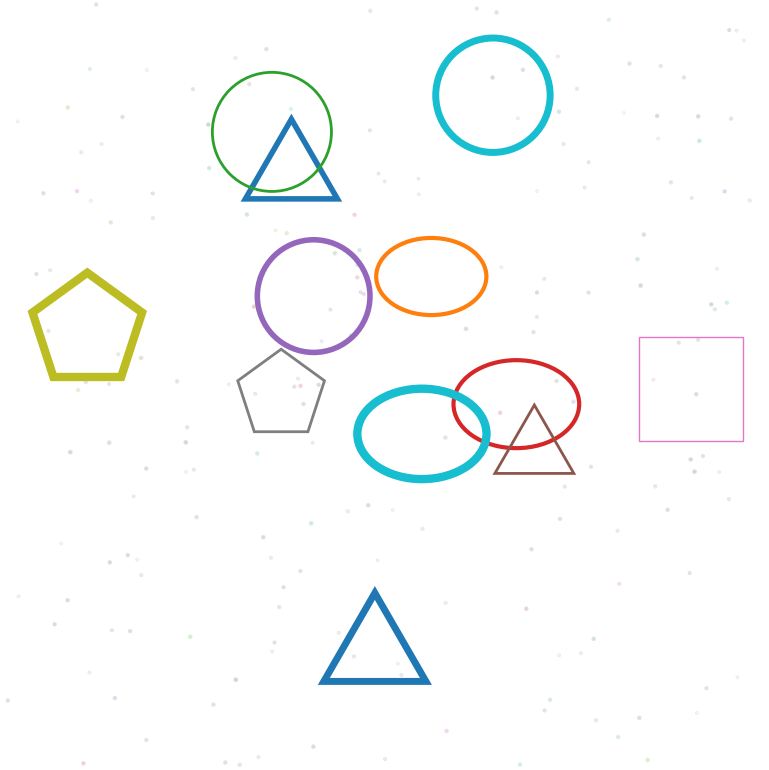[{"shape": "triangle", "thickness": 2.5, "radius": 0.38, "center": [0.487, 0.153]}, {"shape": "triangle", "thickness": 2, "radius": 0.34, "center": [0.378, 0.776]}, {"shape": "oval", "thickness": 1.5, "radius": 0.36, "center": [0.56, 0.641]}, {"shape": "circle", "thickness": 1, "radius": 0.39, "center": [0.353, 0.829]}, {"shape": "oval", "thickness": 1.5, "radius": 0.41, "center": [0.671, 0.475]}, {"shape": "circle", "thickness": 2, "radius": 0.37, "center": [0.407, 0.615]}, {"shape": "triangle", "thickness": 1, "radius": 0.3, "center": [0.694, 0.415]}, {"shape": "square", "thickness": 0.5, "radius": 0.34, "center": [0.898, 0.495]}, {"shape": "pentagon", "thickness": 1, "radius": 0.3, "center": [0.365, 0.487]}, {"shape": "pentagon", "thickness": 3, "radius": 0.37, "center": [0.113, 0.571]}, {"shape": "oval", "thickness": 3, "radius": 0.42, "center": [0.548, 0.436]}, {"shape": "circle", "thickness": 2.5, "radius": 0.37, "center": [0.64, 0.876]}]